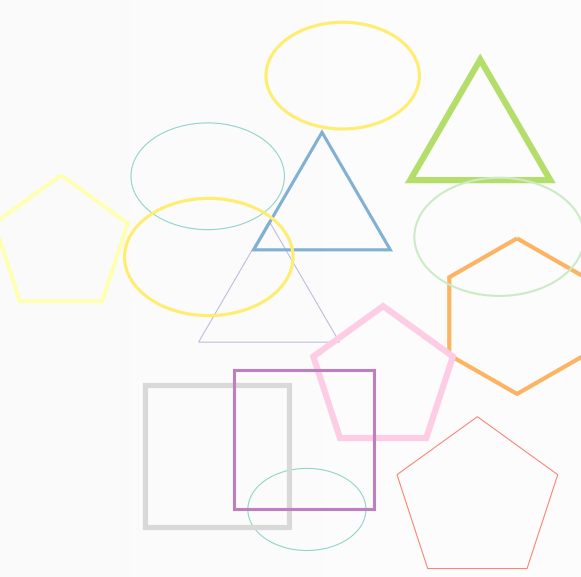[{"shape": "oval", "thickness": 0.5, "radius": 0.66, "center": [0.357, 0.694]}, {"shape": "oval", "thickness": 0.5, "radius": 0.51, "center": [0.528, 0.117]}, {"shape": "pentagon", "thickness": 2, "radius": 0.6, "center": [0.105, 0.575]}, {"shape": "triangle", "thickness": 0.5, "radius": 0.7, "center": [0.463, 0.477]}, {"shape": "pentagon", "thickness": 0.5, "radius": 0.73, "center": [0.821, 0.132]}, {"shape": "triangle", "thickness": 1.5, "radius": 0.68, "center": [0.554, 0.634]}, {"shape": "hexagon", "thickness": 2, "radius": 0.67, "center": [0.89, 0.452]}, {"shape": "triangle", "thickness": 3, "radius": 0.7, "center": [0.826, 0.757]}, {"shape": "pentagon", "thickness": 3, "radius": 0.63, "center": [0.659, 0.343]}, {"shape": "square", "thickness": 2.5, "radius": 0.62, "center": [0.374, 0.21]}, {"shape": "square", "thickness": 1.5, "radius": 0.6, "center": [0.523, 0.238]}, {"shape": "oval", "thickness": 1, "radius": 0.73, "center": [0.859, 0.589]}, {"shape": "oval", "thickness": 1.5, "radius": 0.66, "center": [0.59, 0.868]}, {"shape": "oval", "thickness": 1.5, "radius": 0.72, "center": [0.359, 0.554]}]